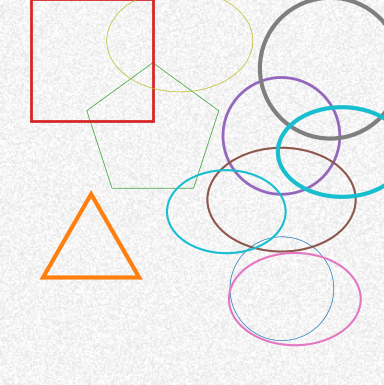[{"shape": "circle", "thickness": 0.5, "radius": 0.67, "center": [0.732, 0.25]}, {"shape": "triangle", "thickness": 3, "radius": 0.72, "center": [0.237, 0.351]}, {"shape": "pentagon", "thickness": 0.5, "radius": 0.9, "center": [0.397, 0.657]}, {"shape": "square", "thickness": 2, "radius": 0.79, "center": [0.239, 0.843]}, {"shape": "circle", "thickness": 2, "radius": 0.76, "center": [0.731, 0.647]}, {"shape": "oval", "thickness": 1.5, "radius": 0.96, "center": [0.731, 0.481]}, {"shape": "oval", "thickness": 1.5, "radius": 0.86, "center": [0.766, 0.223]}, {"shape": "circle", "thickness": 3, "radius": 0.91, "center": [0.858, 0.823]}, {"shape": "oval", "thickness": 0.5, "radius": 0.95, "center": [0.467, 0.894]}, {"shape": "oval", "thickness": 1.5, "radius": 0.77, "center": [0.588, 0.45]}, {"shape": "oval", "thickness": 3, "radius": 0.83, "center": [0.888, 0.605]}]